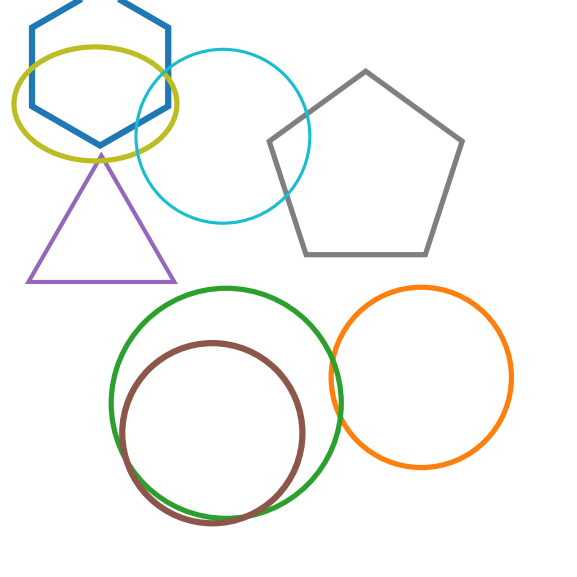[{"shape": "hexagon", "thickness": 3, "radius": 0.68, "center": [0.173, 0.883]}, {"shape": "circle", "thickness": 2.5, "radius": 0.78, "center": [0.73, 0.346]}, {"shape": "circle", "thickness": 2.5, "radius": 1.0, "center": [0.392, 0.301]}, {"shape": "triangle", "thickness": 2, "radius": 0.73, "center": [0.176, 0.584]}, {"shape": "circle", "thickness": 3, "radius": 0.78, "center": [0.368, 0.249]}, {"shape": "pentagon", "thickness": 2.5, "radius": 0.88, "center": [0.633, 0.7]}, {"shape": "oval", "thickness": 2.5, "radius": 0.71, "center": [0.165, 0.819]}, {"shape": "circle", "thickness": 1.5, "radius": 0.75, "center": [0.386, 0.763]}]